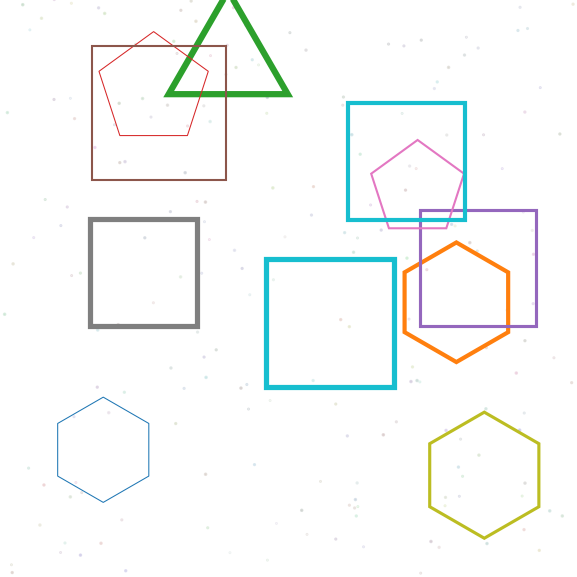[{"shape": "hexagon", "thickness": 0.5, "radius": 0.46, "center": [0.179, 0.22]}, {"shape": "hexagon", "thickness": 2, "radius": 0.52, "center": [0.79, 0.476]}, {"shape": "triangle", "thickness": 3, "radius": 0.6, "center": [0.395, 0.896]}, {"shape": "pentagon", "thickness": 0.5, "radius": 0.5, "center": [0.266, 0.845]}, {"shape": "square", "thickness": 1.5, "radius": 0.5, "center": [0.828, 0.535]}, {"shape": "square", "thickness": 1, "radius": 0.58, "center": [0.275, 0.803]}, {"shape": "pentagon", "thickness": 1, "radius": 0.42, "center": [0.723, 0.672]}, {"shape": "square", "thickness": 2.5, "radius": 0.46, "center": [0.248, 0.527]}, {"shape": "hexagon", "thickness": 1.5, "radius": 0.55, "center": [0.839, 0.176]}, {"shape": "square", "thickness": 2.5, "radius": 0.55, "center": [0.572, 0.44]}, {"shape": "square", "thickness": 2, "radius": 0.51, "center": [0.704, 0.72]}]